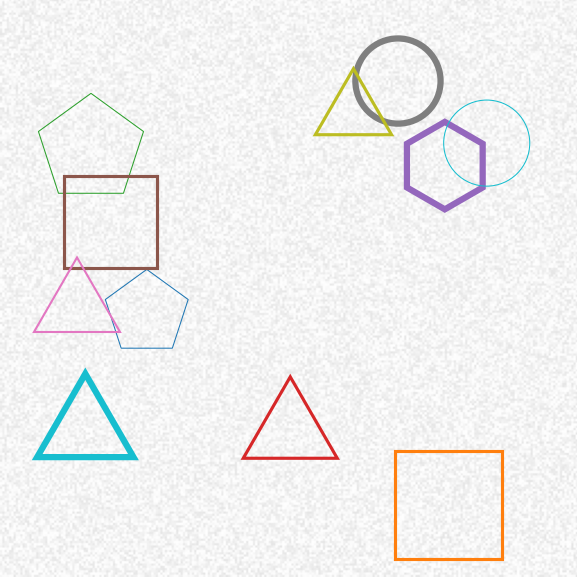[{"shape": "pentagon", "thickness": 0.5, "radius": 0.38, "center": [0.254, 0.457]}, {"shape": "square", "thickness": 1.5, "radius": 0.46, "center": [0.777, 0.125]}, {"shape": "pentagon", "thickness": 0.5, "radius": 0.48, "center": [0.158, 0.742]}, {"shape": "triangle", "thickness": 1.5, "radius": 0.47, "center": [0.503, 0.253]}, {"shape": "hexagon", "thickness": 3, "radius": 0.38, "center": [0.77, 0.712]}, {"shape": "square", "thickness": 1.5, "radius": 0.4, "center": [0.192, 0.615]}, {"shape": "triangle", "thickness": 1, "radius": 0.43, "center": [0.133, 0.467]}, {"shape": "circle", "thickness": 3, "radius": 0.37, "center": [0.689, 0.859]}, {"shape": "triangle", "thickness": 1.5, "radius": 0.38, "center": [0.612, 0.804]}, {"shape": "circle", "thickness": 0.5, "radius": 0.37, "center": [0.843, 0.751]}, {"shape": "triangle", "thickness": 3, "radius": 0.48, "center": [0.148, 0.256]}]